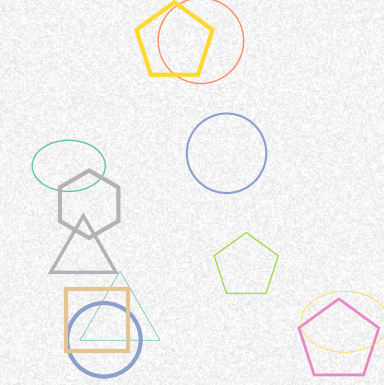[{"shape": "triangle", "thickness": 0.5, "radius": 0.6, "center": [0.312, 0.176]}, {"shape": "oval", "thickness": 1, "radius": 0.47, "center": [0.179, 0.569]}, {"shape": "circle", "thickness": 1, "radius": 0.55, "center": [0.522, 0.894]}, {"shape": "circle", "thickness": 3, "radius": 0.48, "center": [0.27, 0.117]}, {"shape": "circle", "thickness": 1.5, "radius": 0.52, "center": [0.588, 0.602]}, {"shape": "pentagon", "thickness": 2, "radius": 0.55, "center": [0.88, 0.115]}, {"shape": "pentagon", "thickness": 1, "radius": 0.44, "center": [0.64, 0.309]}, {"shape": "pentagon", "thickness": 3, "radius": 0.52, "center": [0.453, 0.89]}, {"shape": "oval", "thickness": 0.5, "radius": 0.57, "center": [0.895, 0.164]}, {"shape": "square", "thickness": 3, "radius": 0.41, "center": [0.251, 0.169]}, {"shape": "triangle", "thickness": 2.5, "radius": 0.49, "center": [0.216, 0.342]}, {"shape": "hexagon", "thickness": 3, "radius": 0.44, "center": [0.232, 0.47]}]